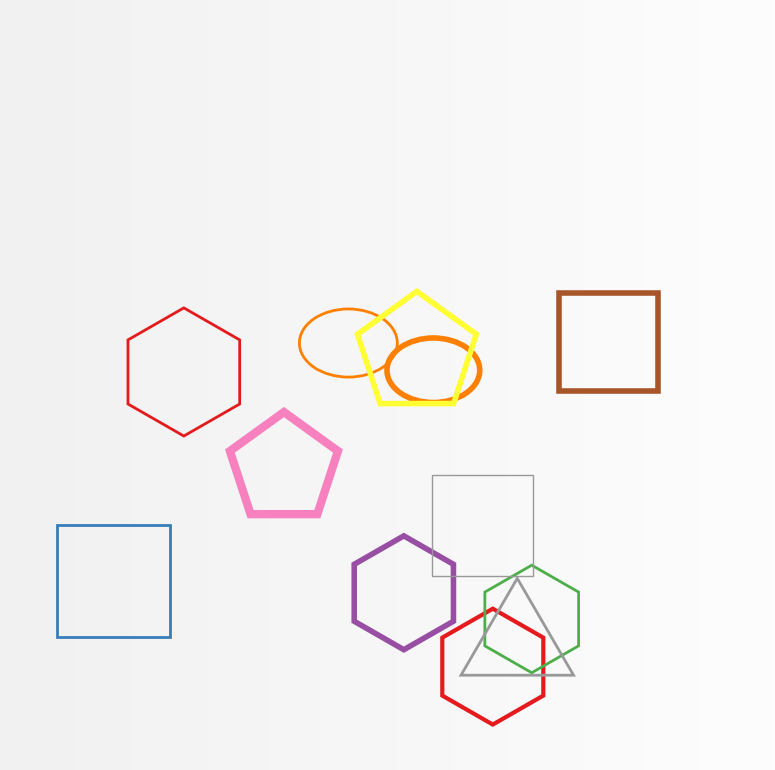[{"shape": "hexagon", "thickness": 1.5, "radius": 0.38, "center": [0.636, 0.134]}, {"shape": "hexagon", "thickness": 1, "radius": 0.42, "center": [0.237, 0.517]}, {"shape": "square", "thickness": 1, "radius": 0.37, "center": [0.146, 0.246]}, {"shape": "hexagon", "thickness": 1, "radius": 0.35, "center": [0.686, 0.196]}, {"shape": "hexagon", "thickness": 2, "radius": 0.37, "center": [0.521, 0.23]}, {"shape": "oval", "thickness": 2, "radius": 0.3, "center": [0.559, 0.519]}, {"shape": "oval", "thickness": 1, "radius": 0.32, "center": [0.449, 0.555]}, {"shape": "pentagon", "thickness": 2, "radius": 0.4, "center": [0.538, 0.541]}, {"shape": "square", "thickness": 2, "radius": 0.32, "center": [0.785, 0.556]}, {"shape": "pentagon", "thickness": 3, "radius": 0.37, "center": [0.366, 0.392]}, {"shape": "square", "thickness": 0.5, "radius": 0.33, "center": [0.623, 0.317]}, {"shape": "triangle", "thickness": 1, "radius": 0.42, "center": [0.667, 0.165]}]